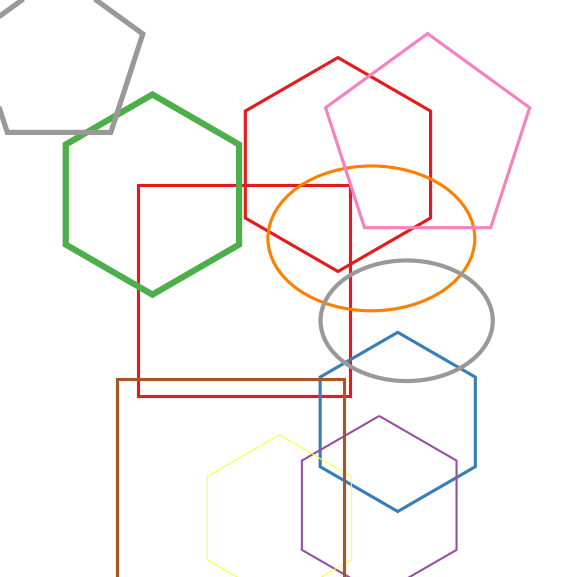[{"shape": "hexagon", "thickness": 1.5, "radius": 0.93, "center": [0.585, 0.714]}, {"shape": "square", "thickness": 1.5, "radius": 0.92, "center": [0.422, 0.496]}, {"shape": "hexagon", "thickness": 1.5, "radius": 0.78, "center": [0.689, 0.269]}, {"shape": "hexagon", "thickness": 3, "radius": 0.87, "center": [0.264, 0.662]}, {"shape": "hexagon", "thickness": 1, "radius": 0.77, "center": [0.657, 0.124]}, {"shape": "oval", "thickness": 1.5, "radius": 0.9, "center": [0.643, 0.586]}, {"shape": "hexagon", "thickness": 0.5, "radius": 0.72, "center": [0.484, 0.102]}, {"shape": "square", "thickness": 1.5, "radius": 0.98, "center": [0.399, 0.147]}, {"shape": "pentagon", "thickness": 1.5, "radius": 0.93, "center": [0.74, 0.755]}, {"shape": "oval", "thickness": 2, "radius": 0.75, "center": [0.704, 0.444]}, {"shape": "pentagon", "thickness": 2.5, "radius": 0.76, "center": [0.102, 0.893]}]